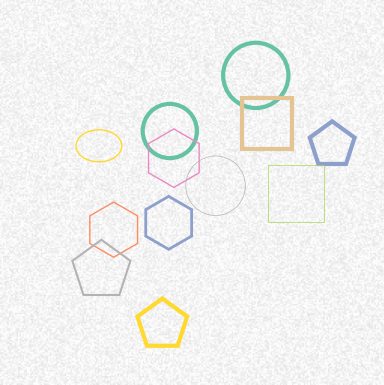[{"shape": "circle", "thickness": 3, "radius": 0.35, "center": [0.441, 0.66]}, {"shape": "circle", "thickness": 3, "radius": 0.42, "center": [0.664, 0.804]}, {"shape": "hexagon", "thickness": 1, "radius": 0.36, "center": [0.295, 0.403]}, {"shape": "hexagon", "thickness": 2, "radius": 0.34, "center": [0.438, 0.421]}, {"shape": "pentagon", "thickness": 3, "radius": 0.31, "center": [0.863, 0.624]}, {"shape": "hexagon", "thickness": 1, "radius": 0.38, "center": [0.452, 0.589]}, {"shape": "square", "thickness": 0.5, "radius": 0.37, "center": [0.769, 0.497]}, {"shape": "pentagon", "thickness": 3, "radius": 0.34, "center": [0.422, 0.157]}, {"shape": "oval", "thickness": 1, "radius": 0.3, "center": [0.257, 0.621]}, {"shape": "square", "thickness": 3, "radius": 0.33, "center": [0.694, 0.679]}, {"shape": "pentagon", "thickness": 1.5, "radius": 0.4, "center": [0.263, 0.298]}, {"shape": "circle", "thickness": 0.5, "radius": 0.39, "center": [0.56, 0.518]}]